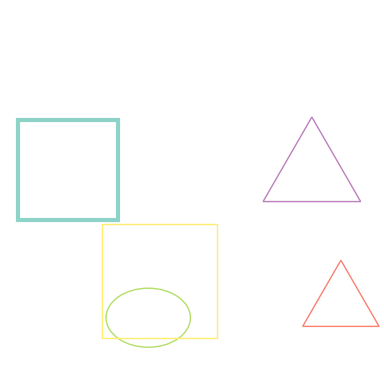[{"shape": "square", "thickness": 3, "radius": 0.65, "center": [0.177, 0.558]}, {"shape": "triangle", "thickness": 1, "radius": 0.57, "center": [0.885, 0.21]}, {"shape": "oval", "thickness": 1, "radius": 0.55, "center": [0.385, 0.175]}, {"shape": "triangle", "thickness": 1, "radius": 0.73, "center": [0.81, 0.55]}, {"shape": "square", "thickness": 1, "radius": 0.74, "center": [0.414, 0.27]}]